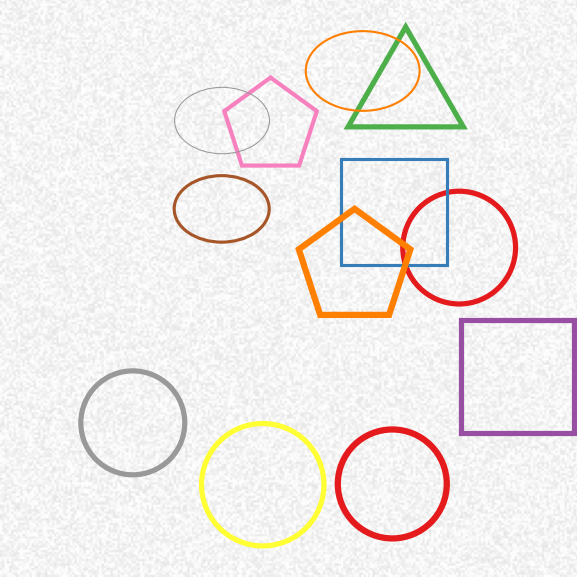[{"shape": "circle", "thickness": 3, "radius": 0.47, "center": [0.679, 0.161]}, {"shape": "circle", "thickness": 2.5, "radius": 0.49, "center": [0.795, 0.57]}, {"shape": "square", "thickness": 1.5, "radius": 0.46, "center": [0.683, 0.632]}, {"shape": "triangle", "thickness": 2.5, "radius": 0.58, "center": [0.703, 0.837]}, {"shape": "square", "thickness": 2.5, "radius": 0.49, "center": [0.897, 0.347]}, {"shape": "oval", "thickness": 1, "radius": 0.49, "center": [0.628, 0.876]}, {"shape": "pentagon", "thickness": 3, "radius": 0.51, "center": [0.614, 0.536]}, {"shape": "circle", "thickness": 2.5, "radius": 0.53, "center": [0.455, 0.16]}, {"shape": "oval", "thickness": 1.5, "radius": 0.41, "center": [0.384, 0.637]}, {"shape": "pentagon", "thickness": 2, "radius": 0.42, "center": [0.468, 0.781]}, {"shape": "circle", "thickness": 2.5, "radius": 0.45, "center": [0.23, 0.267]}, {"shape": "oval", "thickness": 0.5, "radius": 0.41, "center": [0.384, 0.79]}]